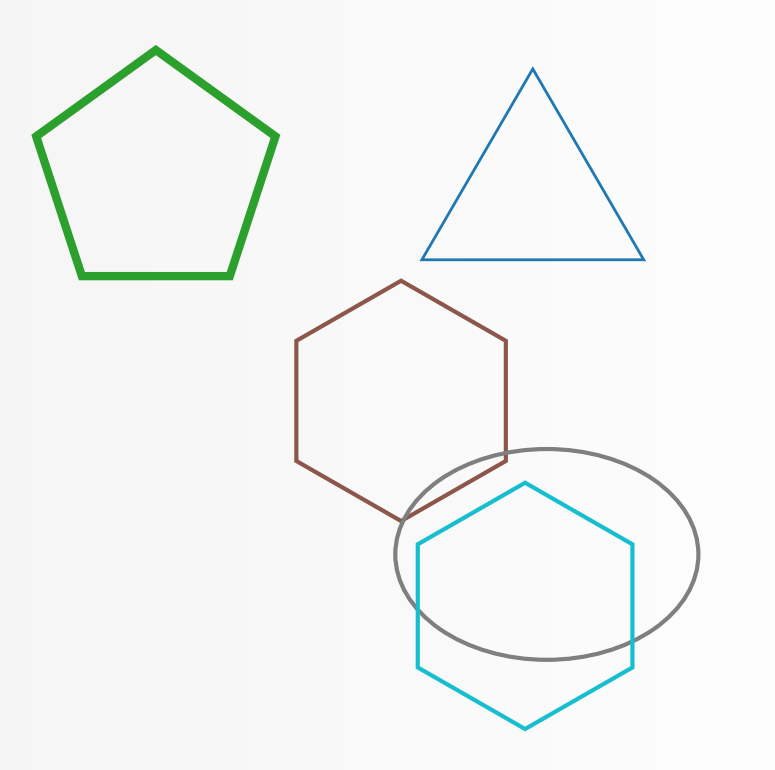[{"shape": "triangle", "thickness": 1, "radius": 0.83, "center": [0.687, 0.745]}, {"shape": "pentagon", "thickness": 3, "radius": 0.81, "center": [0.201, 0.773]}, {"shape": "hexagon", "thickness": 1.5, "radius": 0.78, "center": [0.518, 0.479]}, {"shape": "oval", "thickness": 1.5, "radius": 0.98, "center": [0.706, 0.28]}, {"shape": "hexagon", "thickness": 1.5, "radius": 0.8, "center": [0.678, 0.213]}]